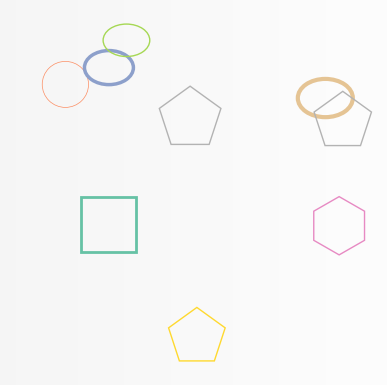[{"shape": "square", "thickness": 2, "radius": 0.36, "center": [0.28, 0.416]}, {"shape": "circle", "thickness": 0.5, "radius": 0.3, "center": [0.169, 0.781]}, {"shape": "oval", "thickness": 2.5, "radius": 0.32, "center": [0.281, 0.824]}, {"shape": "hexagon", "thickness": 1, "radius": 0.38, "center": [0.875, 0.414]}, {"shape": "oval", "thickness": 1, "radius": 0.3, "center": [0.326, 0.895]}, {"shape": "pentagon", "thickness": 1, "radius": 0.38, "center": [0.508, 0.125]}, {"shape": "oval", "thickness": 3, "radius": 0.35, "center": [0.84, 0.745]}, {"shape": "pentagon", "thickness": 1, "radius": 0.39, "center": [0.885, 0.685]}, {"shape": "pentagon", "thickness": 1, "radius": 0.42, "center": [0.491, 0.693]}]